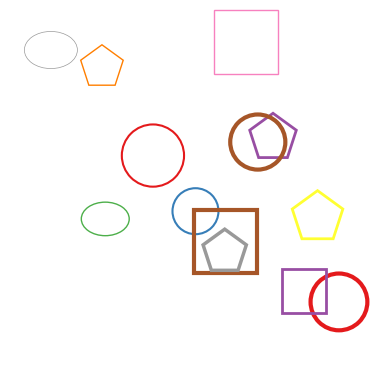[{"shape": "circle", "thickness": 3, "radius": 0.37, "center": [0.88, 0.216]}, {"shape": "circle", "thickness": 1.5, "radius": 0.4, "center": [0.397, 0.596]}, {"shape": "circle", "thickness": 1.5, "radius": 0.3, "center": [0.508, 0.451]}, {"shape": "oval", "thickness": 1, "radius": 0.31, "center": [0.273, 0.431]}, {"shape": "square", "thickness": 2, "radius": 0.29, "center": [0.789, 0.243]}, {"shape": "pentagon", "thickness": 2, "radius": 0.32, "center": [0.709, 0.642]}, {"shape": "pentagon", "thickness": 1, "radius": 0.29, "center": [0.265, 0.826]}, {"shape": "pentagon", "thickness": 2, "radius": 0.35, "center": [0.825, 0.436]}, {"shape": "circle", "thickness": 3, "radius": 0.36, "center": [0.67, 0.631]}, {"shape": "square", "thickness": 3, "radius": 0.41, "center": [0.586, 0.374]}, {"shape": "square", "thickness": 1, "radius": 0.41, "center": [0.638, 0.891]}, {"shape": "pentagon", "thickness": 2.5, "radius": 0.3, "center": [0.584, 0.346]}, {"shape": "oval", "thickness": 0.5, "radius": 0.34, "center": [0.132, 0.87]}]